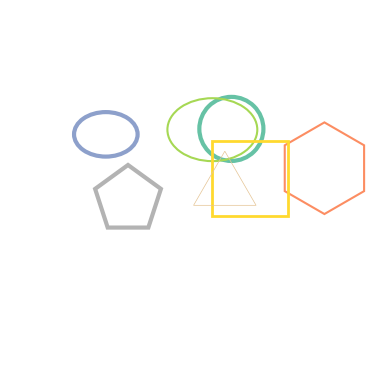[{"shape": "circle", "thickness": 3, "radius": 0.42, "center": [0.601, 0.665]}, {"shape": "hexagon", "thickness": 1.5, "radius": 0.6, "center": [0.843, 0.563]}, {"shape": "oval", "thickness": 3, "radius": 0.41, "center": [0.275, 0.651]}, {"shape": "oval", "thickness": 1.5, "radius": 0.58, "center": [0.552, 0.663]}, {"shape": "square", "thickness": 2, "radius": 0.49, "center": [0.649, 0.537]}, {"shape": "triangle", "thickness": 0.5, "radius": 0.47, "center": [0.584, 0.514]}, {"shape": "pentagon", "thickness": 3, "radius": 0.45, "center": [0.333, 0.482]}]